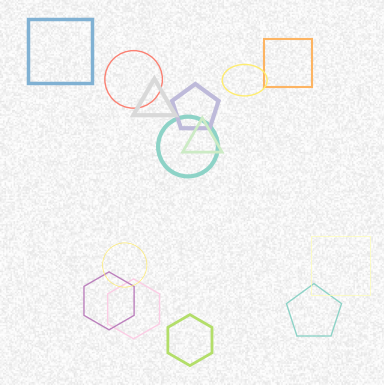[{"shape": "pentagon", "thickness": 1, "radius": 0.38, "center": [0.816, 0.188]}, {"shape": "circle", "thickness": 3, "radius": 0.39, "center": [0.488, 0.619]}, {"shape": "square", "thickness": 0.5, "radius": 0.38, "center": [0.884, 0.309]}, {"shape": "pentagon", "thickness": 3, "radius": 0.32, "center": [0.507, 0.718]}, {"shape": "circle", "thickness": 1, "radius": 0.37, "center": [0.347, 0.794]}, {"shape": "square", "thickness": 2.5, "radius": 0.41, "center": [0.156, 0.867]}, {"shape": "square", "thickness": 1.5, "radius": 0.31, "center": [0.749, 0.836]}, {"shape": "hexagon", "thickness": 2, "radius": 0.33, "center": [0.493, 0.117]}, {"shape": "hexagon", "thickness": 1, "radius": 0.39, "center": [0.347, 0.198]}, {"shape": "triangle", "thickness": 3, "radius": 0.32, "center": [0.401, 0.732]}, {"shape": "hexagon", "thickness": 1, "radius": 0.38, "center": [0.283, 0.219]}, {"shape": "triangle", "thickness": 2, "radius": 0.3, "center": [0.526, 0.635]}, {"shape": "circle", "thickness": 0.5, "radius": 0.29, "center": [0.324, 0.312]}, {"shape": "oval", "thickness": 1, "radius": 0.29, "center": [0.636, 0.792]}]